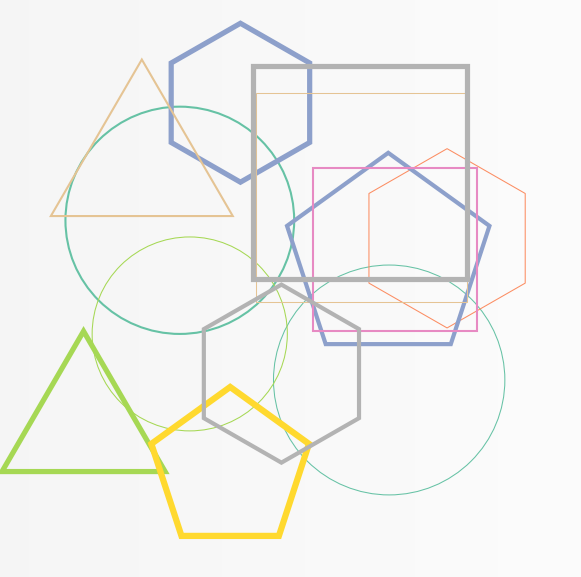[{"shape": "circle", "thickness": 0.5, "radius": 1.0, "center": [0.67, 0.341]}, {"shape": "circle", "thickness": 1, "radius": 0.98, "center": [0.309, 0.618]}, {"shape": "hexagon", "thickness": 0.5, "radius": 0.78, "center": [0.769, 0.586]}, {"shape": "hexagon", "thickness": 2.5, "radius": 0.69, "center": [0.414, 0.821]}, {"shape": "pentagon", "thickness": 2, "radius": 0.92, "center": [0.668, 0.551]}, {"shape": "square", "thickness": 1, "radius": 0.71, "center": [0.68, 0.568]}, {"shape": "triangle", "thickness": 2.5, "radius": 0.81, "center": [0.144, 0.264]}, {"shape": "circle", "thickness": 0.5, "radius": 0.84, "center": [0.326, 0.421]}, {"shape": "pentagon", "thickness": 3, "radius": 0.71, "center": [0.396, 0.186]}, {"shape": "square", "thickness": 0.5, "radius": 0.91, "center": [0.622, 0.657]}, {"shape": "triangle", "thickness": 1, "radius": 0.9, "center": [0.244, 0.715]}, {"shape": "hexagon", "thickness": 2, "radius": 0.77, "center": [0.484, 0.352]}, {"shape": "square", "thickness": 2.5, "radius": 0.92, "center": [0.62, 0.701]}]